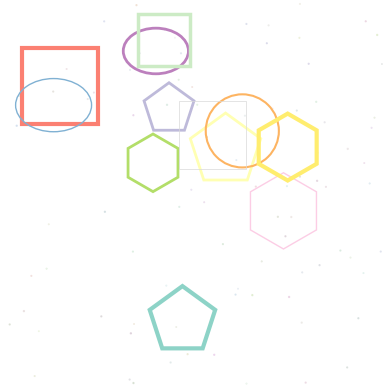[{"shape": "pentagon", "thickness": 3, "radius": 0.45, "center": [0.474, 0.167]}, {"shape": "pentagon", "thickness": 2, "radius": 0.48, "center": [0.586, 0.61]}, {"shape": "pentagon", "thickness": 2, "radius": 0.34, "center": [0.439, 0.717]}, {"shape": "square", "thickness": 3, "radius": 0.49, "center": [0.156, 0.776]}, {"shape": "oval", "thickness": 1, "radius": 0.49, "center": [0.139, 0.727]}, {"shape": "circle", "thickness": 1.5, "radius": 0.47, "center": [0.629, 0.66]}, {"shape": "hexagon", "thickness": 2, "radius": 0.37, "center": [0.397, 0.577]}, {"shape": "hexagon", "thickness": 1, "radius": 0.49, "center": [0.736, 0.452]}, {"shape": "square", "thickness": 0.5, "radius": 0.44, "center": [0.552, 0.649]}, {"shape": "oval", "thickness": 2, "radius": 0.42, "center": [0.405, 0.868]}, {"shape": "square", "thickness": 2.5, "radius": 0.33, "center": [0.426, 0.897]}, {"shape": "hexagon", "thickness": 3, "radius": 0.43, "center": [0.747, 0.618]}]